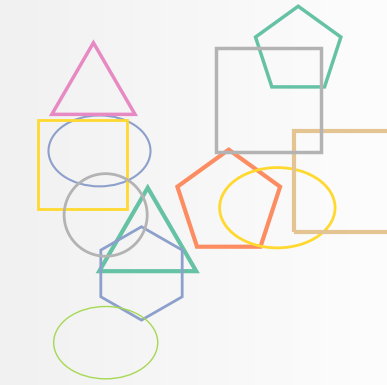[{"shape": "triangle", "thickness": 3, "radius": 0.72, "center": [0.381, 0.368]}, {"shape": "pentagon", "thickness": 2.5, "radius": 0.58, "center": [0.77, 0.868]}, {"shape": "pentagon", "thickness": 3, "radius": 0.7, "center": [0.59, 0.472]}, {"shape": "oval", "thickness": 1.5, "radius": 0.66, "center": [0.257, 0.608]}, {"shape": "hexagon", "thickness": 2, "radius": 0.61, "center": [0.365, 0.29]}, {"shape": "triangle", "thickness": 2.5, "radius": 0.62, "center": [0.241, 0.765]}, {"shape": "oval", "thickness": 1, "radius": 0.67, "center": [0.273, 0.11]}, {"shape": "square", "thickness": 2, "radius": 0.58, "center": [0.213, 0.573]}, {"shape": "oval", "thickness": 2, "radius": 0.74, "center": [0.716, 0.46]}, {"shape": "square", "thickness": 3, "radius": 0.65, "center": [0.89, 0.528]}, {"shape": "square", "thickness": 2.5, "radius": 0.68, "center": [0.693, 0.74]}, {"shape": "circle", "thickness": 2, "radius": 0.54, "center": [0.273, 0.442]}]